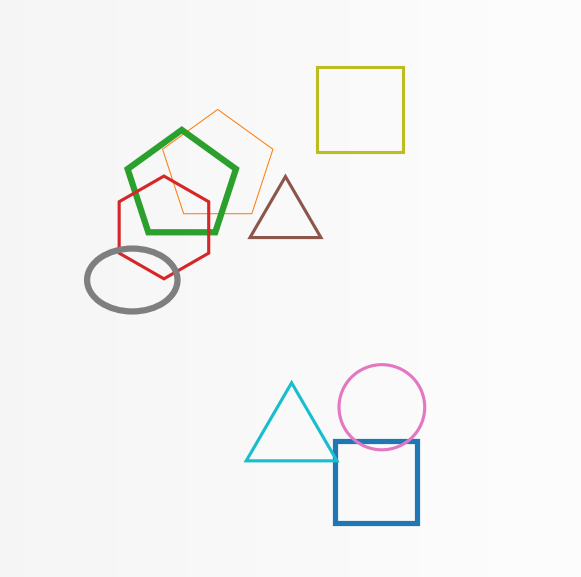[{"shape": "square", "thickness": 2.5, "radius": 0.35, "center": [0.648, 0.164]}, {"shape": "pentagon", "thickness": 0.5, "radius": 0.5, "center": [0.375, 0.71]}, {"shape": "pentagon", "thickness": 3, "radius": 0.49, "center": [0.313, 0.676]}, {"shape": "hexagon", "thickness": 1.5, "radius": 0.44, "center": [0.282, 0.605]}, {"shape": "triangle", "thickness": 1.5, "radius": 0.35, "center": [0.491, 0.623]}, {"shape": "circle", "thickness": 1.5, "radius": 0.37, "center": [0.657, 0.294]}, {"shape": "oval", "thickness": 3, "radius": 0.39, "center": [0.228, 0.514]}, {"shape": "square", "thickness": 1.5, "radius": 0.37, "center": [0.619, 0.809]}, {"shape": "triangle", "thickness": 1.5, "radius": 0.45, "center": [0.502, 0.246]}]